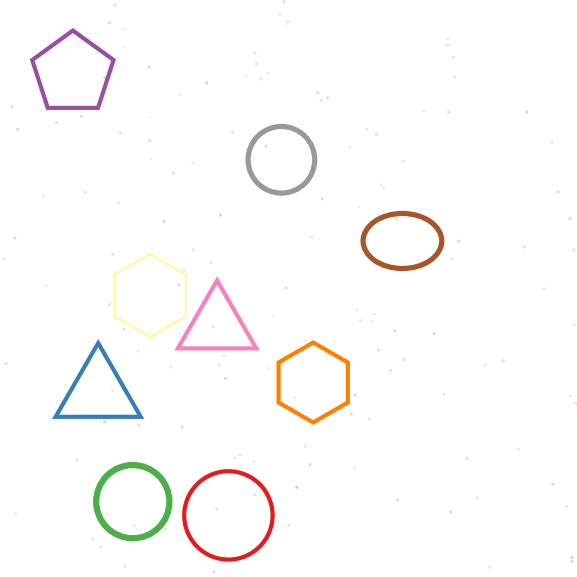[{"shape": "circle", "thickness": 2, "radius": 0.38, "center": [0.396, 0.107]}, {"shape": "triangle", "thickness": 2, "radius": 0.43, "center": [0.17, 0.32]}, {"shape": "circle", "thickness": 3, "radius": 0.32, "center": [0.23, 0.13]}, {"shape": "pentagon", "thickness": 2, "radius": 0.37, "center": [0.126, 0.872]}, {"shape": "hexagon", "thickness": 2, "radius": 0.35, "center": [0.542, 0.337]}, {"shape": "hexagon", "thickness": 0.5, "radius": 0.36, "center": [0.26, 0.488]}, {"shape": "oval", "thickness": 2.5, "radius": 0.34, "center": [0.697, 0.582]}, {"shape": "triangle", "thickness": 2, "radius": 0.39, "center": [0.376, 0.435]}, {"shape": "circle", "thickness": 2.5, "radius": 0.29, "center": [0.487, 0.722]}]